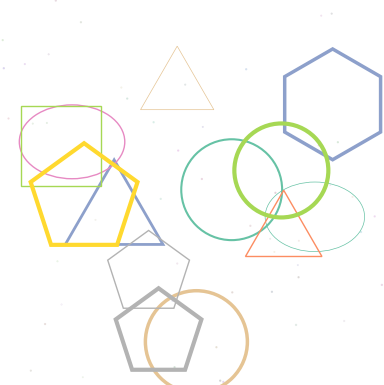[{"shape": "oval", "thickness": 0.5, "radius": 0.65, "center": [0.818, 0.437]}, {"shape": "circle", "thickness": 1.5, "radius": 0.65, "center": [0.602, 0.507]}, {"shape": "triangle", "thickness": 1, "radius": 0.57, "center": [0.737, 0.391]}, {"shape": "triangle", "thickness": 2, "radius": 0.73, "center": [0.296, 0.438]}, {"shape": "hexagon", "thickness": 2.5, "radius": 0.72, "center": [0.864, 0.729]}, {"shape": "oval", "thickness": 1, "radius": 0.68, "center": [0.187, 0.632]}, {"shape": "circle", "thickness": 3, "radius": 0.61, "center": [0.731, 0.557]}, {"shape": "square", "thickness": 1, "radius": 0.52, "center": [0.159, 0.621]}, {"shape": "pentagon", "thickness": 3, "radius": 0.73, "center": [0.218, 0.482]}, {"shape": "triangle", "thickness": 0.5, "radius": 0.55, "center": [0.46, 0.77]}, {"shape": "circle", "thickness": 2.5, "radius": 0.66, "center": [0.51, 0.112]}, {"shape": "pentagon", "thickness": 1, "radius": 0.56, "center": [0.386, 0.29]}, {"shape": "pentagon", "thickness": 3, "radius": 0.59, "center": [0.412, 0.134]}]